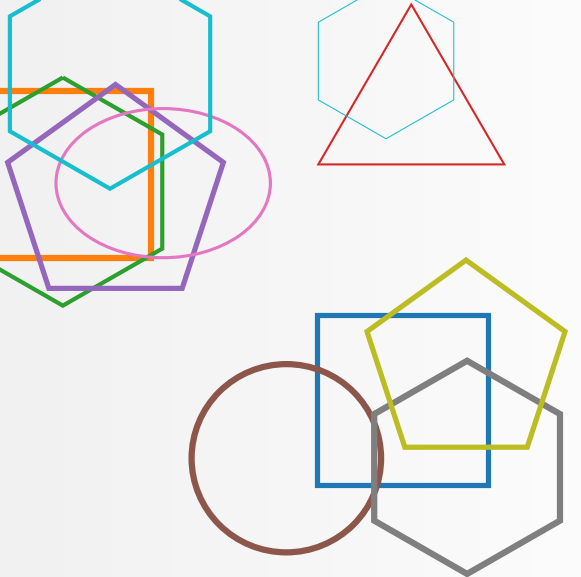[{"shape": "square", "thickness": 2.5, "radius": 0.73, "center": [0.692, 0.307]}, {"shape": "square", "thickness": 3, "radius": 0.72, "center": [0.115, 0.698]}, {"shape": "hexagon", "thickness": 2, "radius": 0.99, "center": [0.108, 0.667]}, {"shape": "triangle", "thickness": 1, "radius": 0.92, "center": [0.708, 0.807]}, {"shape": "pentagon", "thickness": 2.5, "radius": 0.98, "center": [0.199, 0.658]}, {"shape": "circle", "thickness": 3, "radius": 0.81, "center": [0.493, 0.206]}, {"shape": "oval", "thickness": 1.5, "radius": 0.92, "center": [0.281, 0.682]}, {"shape": "hexagon", "thickness": 3, "radius": 0.92, "center": [0.804, 0.19]}, {"shape": "pentagon", "thickness": 2.5, "radius": 0.9, "center": [0.802, 0.37]}, {"shape": "hexagon", "thickness": 0.5, "radius": 0.67, "center": [0.664, 0.893]}, {"shape": "hexagon", "thickness": 2, "radius": 0.99, "center": [0.189, 0.871]}]